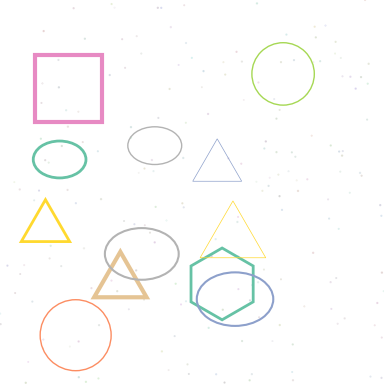[{"shape": "hexagon", "thickness": 2, "radius": 0.47, "center": [0.577, 0.263]}, {"shape": "oval", "thickness": 2, "radius": 0.34, "center": [0.155, 0.586]}, {"shape": "circle", "thickness": 1, "radius": 0.46, "center": [0.197, 0.129]}, {"shape": "triangle", "thickness": 0.5, "radius": 0.37, "center": [0.564, 0.566]}, {"shape": "oval", "thickness": 1.5, "radius": 0.5, "center": [0.61, 0.223]}, {"shape": "square", "thickness": 3, "radius": 0.44, "center": [0.178, 0.77]}, {"shape": "circle", "thickness": 1, "radius": 0.41, "center": [0.735, 0.808]}, {"shape": "triangle", "thickness": 2, "radius": 0.36, "center": [0.118, 0.409]}, {"shape": "triangle", "thickness": 0.5, "radius": 0.49, "center": [0.605, 0.38]}, {"shape": "triangle", "thickness": 3, "radius": 0.39, "center": [0.313, 0.267]}, {"shape": "oval", "thickness": 1, "radius": 0.35, "center": [0.402, 0.622]}, {"shape": "oval", "thickness": 1.5, "radius": 0.48, "center": [0.368, 0.34]}]